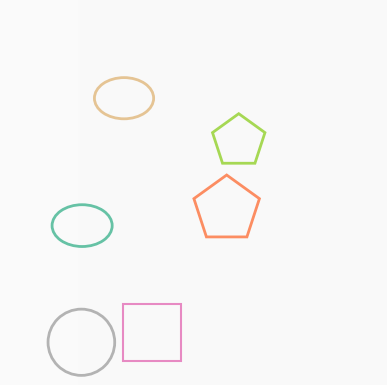[{"shape": "oval", "thickness": 2, "radius": 0.39, "center": [0.212, 0.414]}, {"shape": "pentagon", "thickness": 2, "radius": 0.44, "center": [0.585, 0.457]}, {"shape": "square", "thickness": 1.5, "radius": 0.38, "center": [0.392, 0.137]}, {"shape": "pentagon", "thickness": 2, "radius": 0.36, "center": [0.616, 0.634]}, {"shape": "oval", "thickness": 2, "radius": 0.38, "center": [0.32, 0.745]}, {"shape": "circle", "thickness": 2, "radius": 0.43, "center": [0.21, 0.111]}]